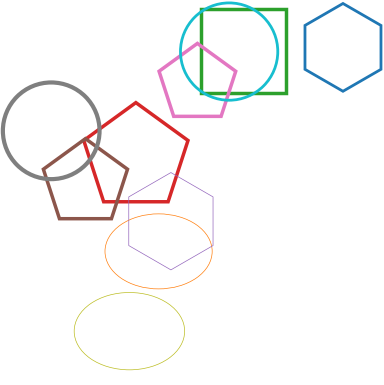[{"shape": "hexagon", "thickness": 2, "radius": 0.57, "center": [0.891, 0.877]}, {"shape": "oval", "thickness": 0.5, "radius": 0.7, "center": [0.412, 0.347]}, {"shape": "square", "thickness": 2.5, "radius": 0.55, "center": [0.632, 0.868]}, {"shape": "pentagon", "thickness": 2.5, "radius": 0.71, "center": [0.353, 0.591]}, {"shape": "hexagon", "thickness": 0.5, "radius": 0.63, "center": [0.444, 0.425]}, {"shape": "pentagon", "thickness": 2.5, "radius": 0.57, "center": [0.222, 0.525]}, {"shape": "pentagon", "thickness": 2.5, "radius": 0.52, "center": [0.513, 0.783]}, {"shape": "circle", "thickness": 3, "radius": 0.63, "center": [0.133, 0.66]}, {"shape": "oval", "thickness": 0.5, "radius": 0.72, "center": [0.336, 0.14]}, {"shape": "circle", "thickness": 2, "radius": 0.63, "center": [0.595, 0.866]}]